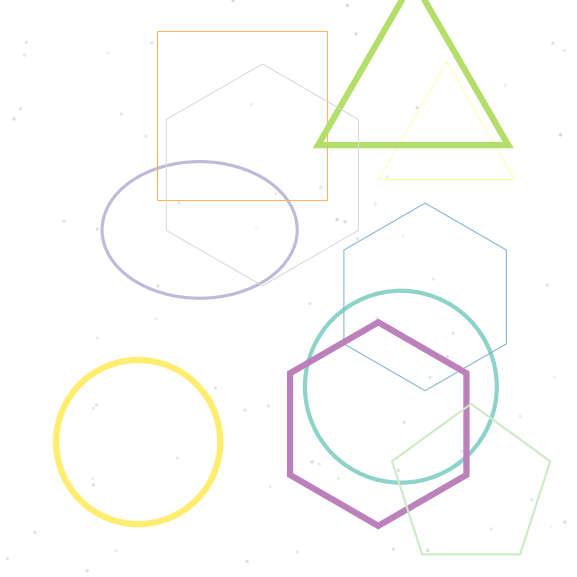[{"shape": "circle", "thickness": 2, "radius": 0.83, "center": [0.694, 0.329]}, {"shape": "triangle", "thickness": 0.5, "radius": 0.68, "center": [0.774, 0.756]}, {"shape": "oval", "thickness": 1.5, "radius": 0.84, "center": [0.346, 0.601]}, {"shape": "hexagon", "thickness": 0.5, "radius": 0.81, "center": [0.736, 0.485]}, {"shape": "square", "thickness": 0.5, "radius": 0.74, "center": [0.419, 0.799]}, {"shape": "triangle", "thickness": 3, "radius": 0.95, "center": [0.716, 0.843]}, {"shape": "hexagon", "thickness": 0.5, "radius": 0.96, "center": [0.454, 0.696]}, {"shape": "hexagon", "thickness": 3, "radius": 0.88, "center": [0.655, 0.265]}, {"shape": "pentagon", "thickness": 1, "radius": 0.72, "center": [0.816, 0.156]}, {"shape": "circle", "thickness": 3, "radius": 0.71, "center": [0.239, 0.234]}]